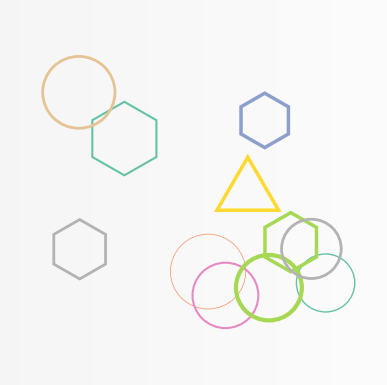[{"shape": "hexagon", "thickness": 1.5, "radius": 0.48, "center": [0.321, 0.64]}, {"shape": "circle", "thickness": 1, "radius": 0.38, "center": [0.84, 0.265]}, {"shape": "circle", "thickness": 0.5, "radius": 0.49, "center": [0.537, 0.295]}, {"shape": "hexagon", "thickness": 2.5, "radius": 0.35, "center": [0.683, 0.687]}, {"shape": "circle", "thickness": 1.5, "radius": 0.42, "center": [0.582, 0.233]}, {"shape": "circle", "thickness": 3, "radius": 0.43, "center": [0.694, 0.253]}, {"shape": "hexagon", "thickness": 2.5, "radius": 0.38, "center": [0.75, 0.371]}, {"shape": "triangle", "thickness": 2.5, "radius": 0.46, "center": [0.639, 0.5]}, {"shape": "circle", "thickness": 2, "radius": 0.47, "center": [0.203, 0.76]}, {"shape": "hexagon", "thickness": 2, "radius": 0.39, "center": [0.206, 0.353]}, {"shape": "circle", "thickness": 2, "radius": 0.38, "center": [0.804, 0.354]}]